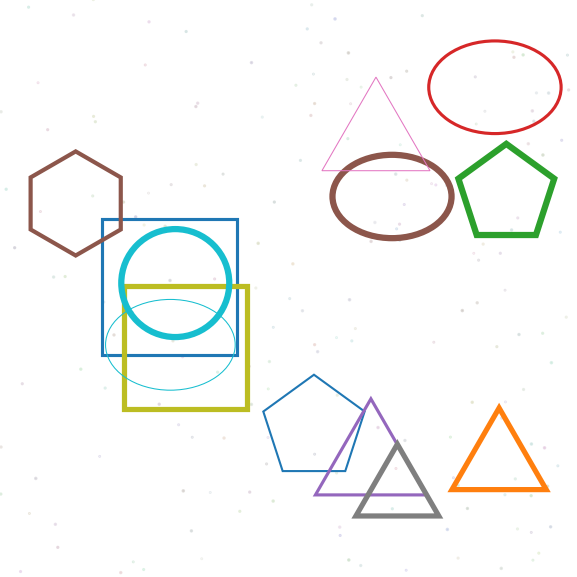[{"shape": "pentagon", "thickness": 1, "radius": 0.46, "center": [0.544, 0.258]}, {"shape": "square", "thickness": 1.5, "radius": 0.59, "center": [0.293, 0.502]}, {"shape": "triangle", "thickness": 2.5, "radius": 0.47, "center": [0.864, 0.198]}, {"shape": "pentagon", "thickness": 3, "radius": 0.44, "center": [0.877, 0.663]}, {"shape": "oval", "thickness": 1.5, "radius": 0.57, "center": [0.857, 0.848]}, {"shape": "triangle", "thickness": 1.5, "radius": 0.55, "center": [0.642, 0.198]}, {"shape": "oval", "thickness": 3, "radius": 0.52, "center": [0.679, 0.659]}, {"shape": "hexagon", "thickness": 2, "radius": 0.45, "center": [0.131, 0.647]}, {"shape": "triangle", "thickness": 0.5, "radius": 0.54, "center": [0.651, 0.758]}, {"shape": "triangle", "thickness": 2.5, "radius": 0.41, "center": [0.688, 0.147]}, {"shape": "square", "thickness": 2.5, "radius": 0.53, "center": [0.321, 0.398]}, {"shape": "circle", "thickness": 3, "radius": 0.47, "center": [0.304, 0.509]}, {"shape": "oval", "thickness": 0.5, "radius": 0.56, "center": [0.295, 0.402]}]